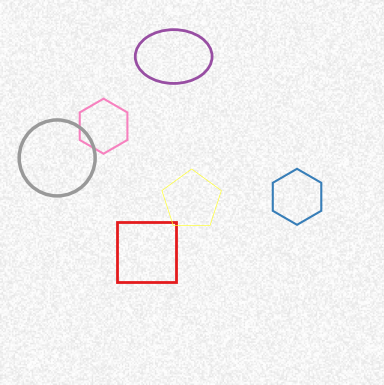[{"shape": "square", "thickness": 2, "radius": 0.38, "center": [0.381, 0.345]}, {"shape": "hexagon", "thickness": 1.5, "radius": 0.36, "center": [0.772, 0.489]}, {"shape": "oval", "thickness": 2, "radius": 0.5, "center": [0.451, 0.853]}, {"shape": "pentagon", "thickness": 0.5, "radius": 0.41, "center": [0.498, 0.48]}, {"shape": "hexagon", "thickness": 1.5, "radius": 0.36, "center": [0.269, 0.672]}, {"shape": "circle", "thickness": 2.5, "radius": 0.49, "center": [0.148, 0.59]}]